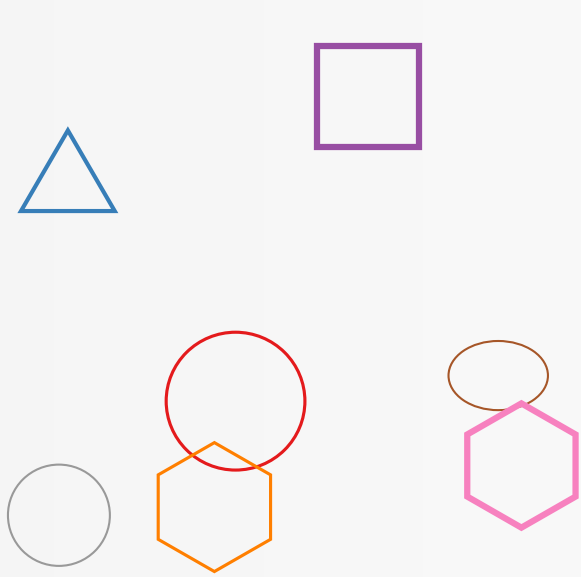[{"shape": "circle", "thickness": 1.5, "radius": 0.6, "center": [0.405, 0.305]}, {"shape": "triangle", "thickness": 2, "radius": 0.47, "center": [0.117, 0.68]}, {"shape": "square", "thickness": 3, "radius": 0.44, "center": [0.633, 0.832]}, {"shape": "hexagon", "thickness": 1.5, "radius": 0.56, "center": [0.369, 0.121]}, {"shape": "oval", "thickness": 1, "radius": 0.43, "center": [0.857, 0.349]}, {"shape": "hexagon", "thickness": 3, "radius": 0.54, "center": [0.897, 0.193]}, {"shape": "circle", "thickness": 1, "radius": 0.44, "center": [0.101, 0.107]}]